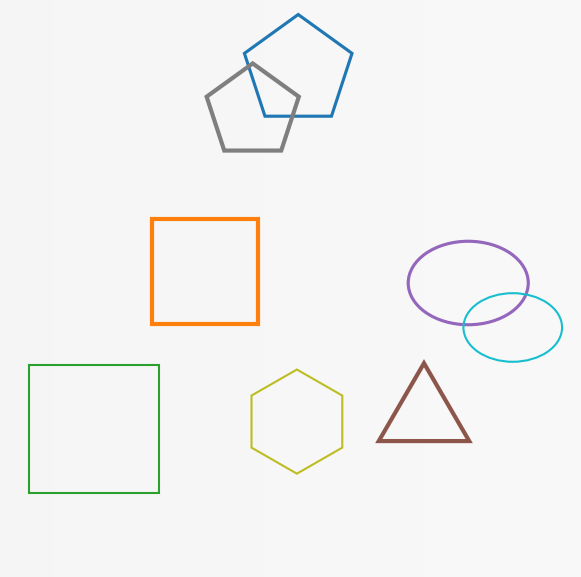[{"shape": "pentagon", "thickness": 1.5, "radius": 0.49, "center": [0.513, 0.877]}, {"shape": "square", "thickness": 2, "radius": 0.45, "center": [0.353, 0.529]}, {"shape": "square", "thickness": 1, "radius": 0.56, "center": [0.162, 0.256]}, {"shape": "oval", "thickness": 1.5, "radius": 0.52, "center": [0.806, 0.509]}, {"shape": "triangle", "thickness": 2, "radius": 0.45, "center": [0.729, 0.28]}, {"shape": "pentagon", "thickness": 2, "radius": 0.42, "center": [0.435, 0.806]}, {"shape": "hexagon", "thickness": 1, "radius": 0.45, "center": [0.511, 0.269]}, {"shape": "oval", "thickness": 1, "radius": 0.42, "center": [0.882, 0.432]}]